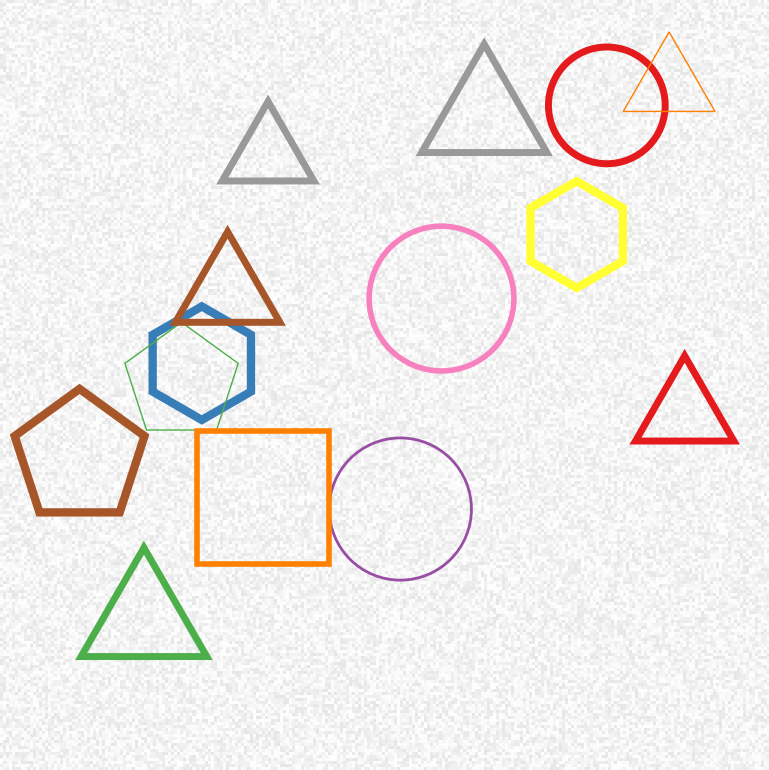[{"shape": "circle", "thickness": 2.5, "radius": 0.38, "center": [0.788, 0.863]}, {"shape": "triangle", "thickness": 2.5, "radius": 0.37, "center": [0.889, 0.464]}, {"shape": "hexagon", "thickness": 3, "radius": 0.37, "center": [0.262, 0.528]}, {"shape": "triangle", "thickness": 2.5, "radius": 0.47, "center": [0.187, 0.194]}, {"shape": "pentagon", "thickness": 0.5, "radius": 0.39, "center": [0.236, 0.504]}, {"shape": "circle", "thickness": 1, "radius": 0.46, "center": [0.52, 0.339]}, {"shape": "triangle", "thickness": 0.5, "radius": 0.34, "center": [0.869, 0.89]}, {"shape": "square", "thickness": 2, "radius": 0.43, "center": [0.341, 0.354]}, {"shape": "hexagon", "thickness": 3, "radius": 0.35, "center": [0.749, 0.695]}, {"shape": "triangle", "thickness": 2.5, "radius": 0.39, "center": [0.296, 0.621]}, {"shape": "pentagon", "thickness": 3, "radius": 0.44, "center": [0.103, 0.406]}, {"shape": "circle", "thickness": 2, "radius": 0.47, "center": [0.573, 0.612]}, {"shape": "triangle", "thickness": 2.5, "radius": 0.47, "center": [0.629, 0.849]}, {"shape": "triangle", "thickness": 2.5, "radius": 0.34, "center": [0.348, 0.799]}]